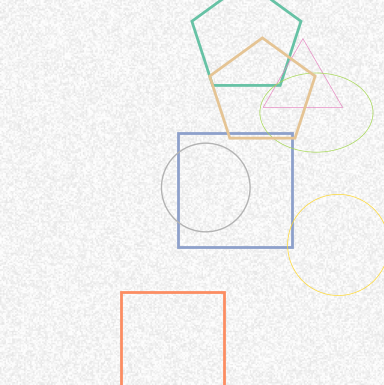[{"shape": "pentagon", "thickness": 2, "radius": 0.74, "center": [0.64, 0.899]}, {"shape": "square", "thickness": 2, "radius": 0.67, "center": [0.448, 0.108]}, {"shape": "square", "thickness": 2, "radius": 0.74, "center": [0.611, 0.506]}, {"shape": "triangle", "thickness": 0.5, "radius": 0.6, "center": [0.787, 0.78]}, {"shape": "oval", "thickness": 0.5, "radius": 0.73, "center": [0.822, 0.708]}, {"shape": "circle", "thickness": 0.5, "radius": 0.66, "center": [0.878, 0.364]}, {"shape": "pentagon", "thickness": 2, "radius": 0.72, "center": [0.682, 0.758]}, {"shape": "circle", "thickness": 1, "radius": 0.58, "center": [0.534, 0.513]}]